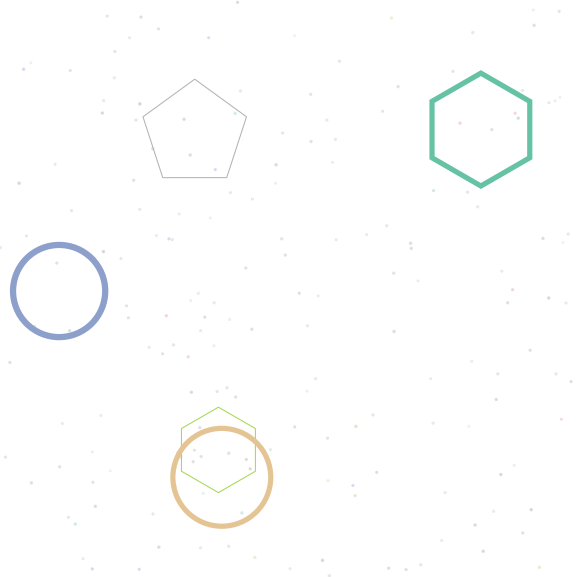[{"shape": "hexagon", "thickness": 2.5, "radius": 0.49, "center": [0.833, 0.775]}, {"shape": "circle", "thickness": 3, "radius": 0.4, "center": [0.102, 0.495]}, {"shape": "hexagon", "thickness": 0.5, "radius": 0.37, "center": [0.378, 0.22]}, {"shape": "circle", "thickness": 2.5, "radius": 0.42, "center": [0.384, 0.173]}, {"shape": "pentagon", "thickness": 0.5, "radius": 0.47, "center": [0.337, 0.768]}]